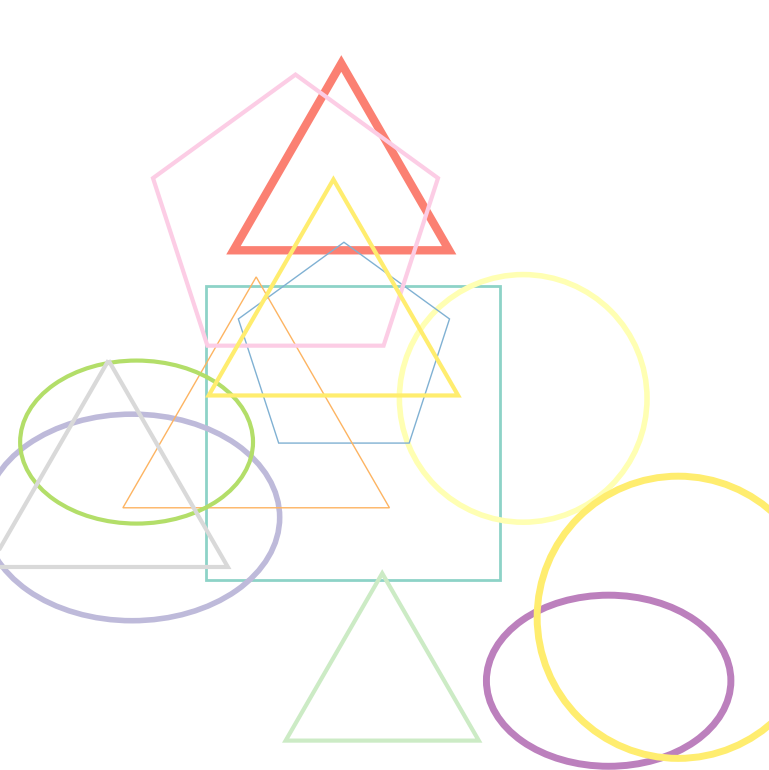[{"shape": "square", "thickness": 1, "radius": 0.95, "center": [0.459, 0.438]}, {"shape": "circle", "thickness": 2, "radius": 0.8, "center": [0.679, 0.483]}, {"shape": "oval", "thickness": 2, "radius": 0.96, "center": [0.172, 0.328]}, {"shape": "triangle", "thickness": 3, "radius": 0.81, "center": [0.443, 0.756]}, {"shape": "pentagon", "thickness": 0.5, "radius": 0.72, "center": [0.447, 0.541]}, {"shape": "triangle", "thickness": 0.5, "radius": 1.0, "center": [0.333, 0.44]}, {"shape": "oval", "thickness": 1.5, "radius": 0.76, "center": [0.177, 0.426]}, {"shape": "pentagon", "thickness": 1.5, "radius": 0.97, "center": [0.384, 0.709]}, {"shape": "triangle", "thickness": 1.5, "radius": 0.89, "center": [0.141, 0.353]}, {"shape": "oval", "thickness": 2.5, "radius": 0.79, "center": [0.79, 0.116]}, {"shape": "triangle", "thickness": 1.5, "radius": 0.72, "center": [0.496, 0.111]}, {"shape": "circle", "thickness": 2.5, "radius": 0.92, "center": [0.881, 0.198]}, {"shape": "triangle", "thickness": 1.5, "radius": 0.94, "center": [0.433, 0.58]}]